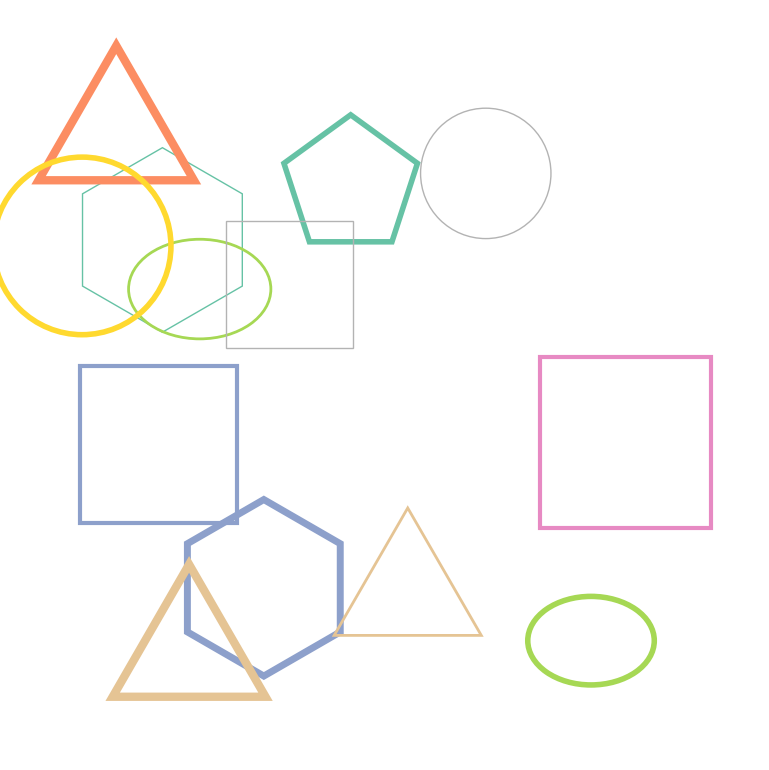[{"shape": "hexagon", "thickness": 0.5, "radius": 0.6, "center": [0.211, 0.688]}, {"shape": "pentagon", "thickness": 2, "radius": 0.46, "center": [0.455, 0.76]}, {"shape": "triangle", "thickness": 3, "radius": 0.58, "center": [0.151, 0.824]}, {"shape": "hexagon", "thickness": 2.5, "radius": 0.57, "center": [0.343, 0.237]}, {"shape": "square", "thickness": 1.5, "radius": 0.51, "center": [0.206, 0.423]}, {"shape": "square", "thickness": 1.5, "radius": 0.56, "center": [0.812, 0.426]}, {"shape": "oval", "thickness": 1, "radius": 0.46, "center": [0.259, 0.625]}, {"shape": "oval", "thickness": 2, "radius": 0.41, "center": [0.768, 0.168]}, {"shape": "circle", "thickness": 2, "radius": 0.58, "center": [0.107, 0.681]}, {"shape": "triangle", "thickness": 3, "radius": 0.57, "center": [0.246, 0.152]}, {"shape": "triangle", "thickness": 1, "radius": 0.55, "center": [0.53, 0.23]}, {"shape": "square", "thickness": 0.5, "radius": 0.41, "center": [0.376, 0.63]}, {"shape": "circle", "thickness": 0.5, "radius": 0.42, "center": [0.631, 0.775]}]